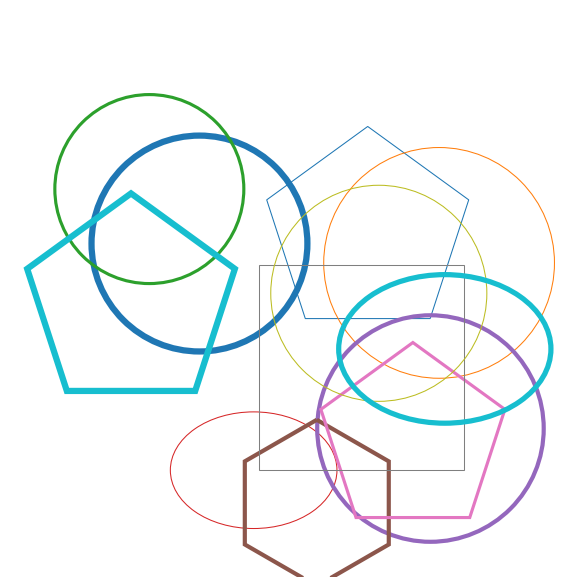[{"shape": "pentagon", "thickness": 0.5, "radius": 0.92, "center": [0.637, 0.596]}, {"shape": "circle", "thickness": 3, "radius": 0.93, "center": [0.345, 0.577]}, {"shape": "circle", "thickness": 0.5, "radius": 1.0, "center": [0.76, 0.544]}, {"shape": "circle", "thickness": 1.5, "radius": 0.82, "center": [0.259, 0.672]}, {"shape": "oval", "thickness": 0.5, "radius": 0.72, "center": [0.439, 0.185]}, {"shape": "circle", "thickness": 2, "radius": 0.98, "center": [0.745, 0.257]}, {"shape": "hexagon", "thickness": 2, "radius": 0.72, "center": [0.549, 0.128]}, {"shape": "pentagon", "thickness": 1.5, "radius": 0.84, "center": [0.715, 0.238]}, {"shape": "square", "thickness": 0.5, "radius": 0.89, "center": [0.626, 0.363]}, {"shape": "circle", "thickness": 0.5, "radius": 0.94, "center": [0.656, 0.491]}, {"shape": "pentagon", "thickness": 3, "radius": 0.95, "center": [0.227, 0.475]}, {"shape": "oval", "thickness": 2.5, "radius": 0.92, "center": [0.77, 0.395]}]